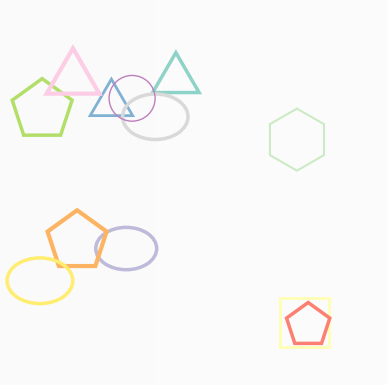[{"shape": "triangle", "thickness": 2.5, "radius": 0.35, "center": [0.454, 0.794]}, {"shape": "square", "thickness": 2, "radius": 0.32, "center": [0.786, 0.163]}, {"shape": "oval", "thickness": 2.5, "radius": 0.39, "center": [0.326, 0.354]}, {"shape": "pentagon", "thickness": 2.5, "radius": 0.29, "center": [0.795, 0.156]}, {"shape": "triangle", "thickness": 2, "radius": 0.32, "center": [0.288, 0.731]}, {"shape": "pentagon", "thickness": 3, "radius": 0.4, "center": [0.199, 0.374]}, {"shape": "pentagon", "thickness": 2.5, "radius": 0.41, "center": [0.109, 0.715]}, {"shape": "triangle", "thickness": 3, "radius": 0.39, "center": [0.188, 0.796]}, {"shape": "oval", "thickness": 2.5, "radius": 0.42, "center": [0.401, 0.697]}, {"shape": "circle", "thickness": 1, "radius": 0.3, "center": [0.341, 0.745]}, {"shape": "hexagon", "thickness": 1.5, "radius": 0.4, "center": [0.766, 0.637]}, {"shape": "oval", "thickness": 2.5, "radius": 0.42, "center": [0.103, 0.271]}]